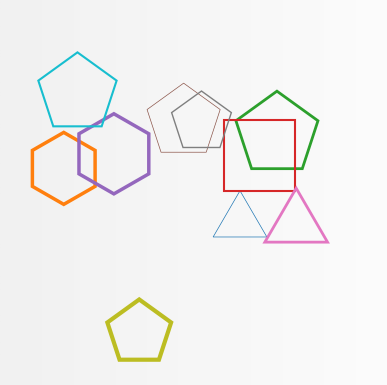[{"shape": "triangle", "thickness": 0.5, "radius": 0.4, "center": [0.619, 0.425]}, {"shape": "hexagon", "thickness": 2.5, "radius": 0.47, "center": [0.164, 0.563]}, {"shape": "pentagon", "thickness": 2, "radius": 0.56, "center": [0.715, 0.652]}, {"shape": "square", "thickness": 1.5, "radius": 0.46, "center": [0.67, 0.597]}, {"shape": "hexagon", "thickness": 2.5, "radius": 0.52, "center": [0.294, 0.6]}, {"shape": "pentagon", "thickness": 0.5, "radius": 0.5, "center": [0.474, 0.685]}, {"shape": "triangle", "thickness": 2, "radius": 0.47, "center": [0.764, 0.418]}, {"shape": "pentagon", "thickness": 1, "radius": 0.41, "center": [0.52, 0.682]}, {"shape": "pentagon", "thickness": 3, "radius": 0.43, "center": [0.359, 0.136]}, {"shape": "pentagon", "thickness": 1.5, "radius": 0.53, "center": [0.2, 0.758]}]